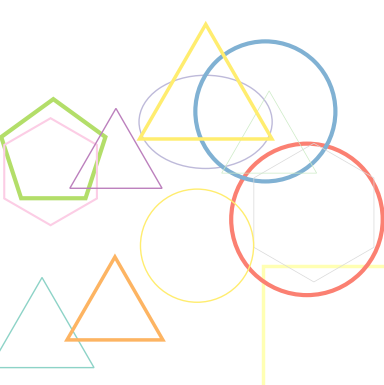[{"shape": "triangle", "thickness": 1, "radius": 0.78, "center": [0.109, 0.123]}, {"shape": "square", "thickness": 2.5, "radius": 0.95, "center": [0.872, 0.121]}, {"shape": "oval", "thickness": 1, "radius": 0.86, "center": [0.534, 0.683]}, {"shape": "circle", "thickness": 3, "radius": 0.98, "center": [0.797, 0.43]}, {"shape": "circle", "thickness": 3, "radius": 0.91, "center": [0.689, 0.711]}, {"shape": "triangle", "thickness": 2.5, "radius": 0.72, "center": [0.299, 0.189]}, {"shape": "pentagon", "thickness": 3, "radius": 0.71, "center": [0.139, 0.6]}, {"shape": "hexagon", "thickness": 1.5, "radius": 0.69, "center": [0.131, 0.554]}, {"shape": "hexagon", "thickness": 0.5, "radius": 0.9, "center": [0.815, 0.448]}, {"shape": "triangle", "thickness": 1, "radius": 0.69, "center": [0.301, 0.58]}, {"shape": "triangle", "thickness": 0.5, "radius": 0.71, "center": [0.699, 0.622]}, {"shape": "circle", "thickness": 1, "radius": 0.73, "center": [0.512, 0.362]}, {"shape": "triangle", "thickness": 2.5, "radius": 0.99, "center": [0.534, 0.738]}]